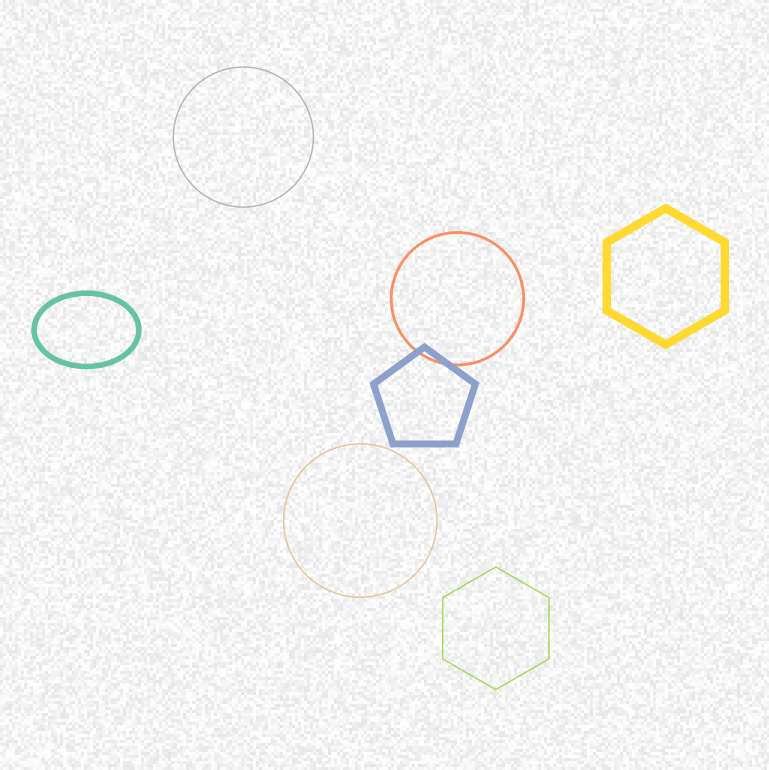[{"shape": "oval", "thickness": 2, "radius": 0.34, "center": [0.112, 0.572]}, {"shape": "circle", "thickness": 1, "radius": 0.43, "center": [0.594, 0.612]}, {"shape": "pentagon", "thickness": 2.5, "radius": 0.35, "center": [0.551, 0.48]}, {"shape": "hexagon", "thickness": 0.5, "radius": 0.4, "center": [0.644, 0.184]}, {"shape": "hexagon", "thickness": 3, "radius": 0.44, "center": [0.865, 0.641]}, {"shape": "circle", "thickness": 0.5, "radius": 0.5, "center": [0.468, 0.324]}, {"shape": "circle", "thickness": 0.5, "radius": 0.45, "center": [0.316, 0.822]}]